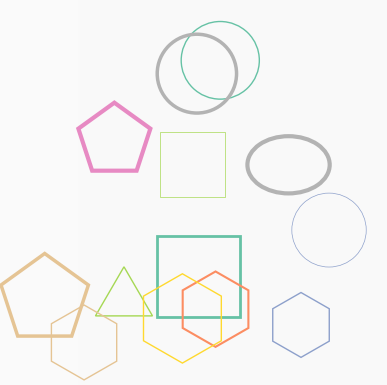[{"shape": "square", "thickness": 2, "radius": 0.53, "center": [0.512, 0.282]}, {"shape": "circle", "thickness": 1, "radius": 0.5, "center": [0.568, 0.843]}, {"shape": "hexagon", "thickness": 1.5, "radius": 0.49, "center": [0.556, 0.197]}, {"shape": "hexagon", "thickness": 1, "radius": 0.42, "center": [0.777, 0.156]}, {"shape": "circle", "thickness": 0.5, "radius": 0.48, "center": [0.849, 0.402]}, {"shape": "pentagon", "thickness": 3, "radius": 0.49, "center": [0.295, 0.636]}, {"shape": "square", "thickness": 0.5, "radius": 0.42, "center": [0.496, 0.573]}, {"shape": "triangle", "thickness": 1, "radius": 0.42, "center": [0.32, 0.222]}, {"shape": "hexagon", "thickness": 1, "radius": 0.58, "center": [0.471, 0.173]}, {"shape": "pentagon", "thickness": 2.5, "radius": 0.59, "center": [0.115, 0.223]}, {"shape": "hexagon", "thickness": 1, "radius": 0.49, "center": [0.217, 0.111]}, {"shape": "oval", "thickness": 3, "radius": 0.53, "center": [0.745, 0.572]}, {"shape": "circle", "thickness": 2.5, "radius": 0.51, "center": [0.508, 0.809]}]